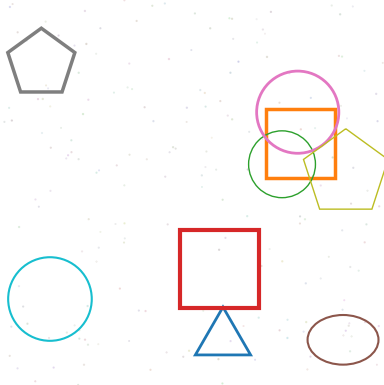[{"shape": "triangle", "thickness": 2, "radius": 0.41, "center": [0.579, 0.12]}, {"shape": "square", "thickness": 2.5, "radius": 0.45, "center": [0.78, 0.628]}, {"shape": "circle", "thickness": 1, "radius": 0.43, "center": [0.733, 0.573]}, {"shape": "square", "thickness": 3, "radius": 0.51, "center": [0.57, 0.301]}, {"shape": "oval", "thickness": 1.5, "radius": 0.46, "center": [0.891, 0.117]}, {"shape": "circle", "thickness": 2, "radius": 0.53, "center": [0.773, 0.709]}, {"shape": "pentagon", "thickness": 2.5, "radius": 0.46, "center": [0.107, 0.835]}, {"shape": "pentagon", "thickness": 1, "radius": 0.58, "center": [0.898, 0.55]}, {"shape": "circle", "thickness": 1.5, "radius": 0.54, "center": [0.13, 0.223]}]